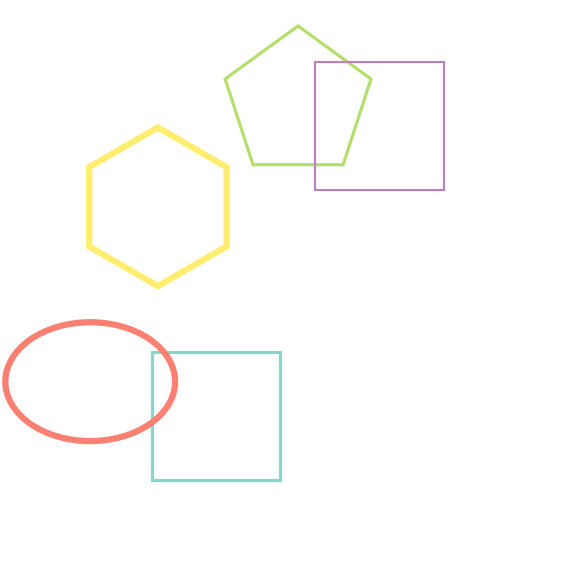[{"shape": "square", "thickness": 1.5, "radius": 0.55, "center": [0.374, 0.279]}, {"shape": "oval", "thickness": 3, "radius": 0.74, "center": [0.156, 0.338]}, {"shape": "pentagon", "thickness": 1.5, "radius": 0.66, "center": [0.516, 0.821]}, {"shape": "square", "thickness": 1, "radius": 0.56, "center": [0.657, 0.781]}, {"shape": "hexagon", "thickness": 3, "radius": 0.69, "center": [0.273, 0.641]}]